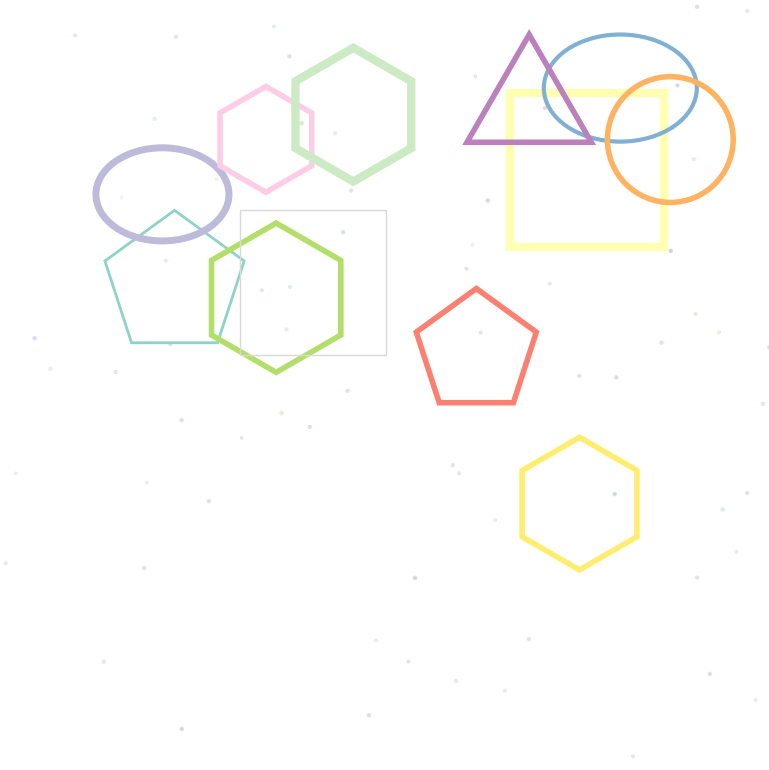[{"shape": "pentagon", "thickness": 1, "radius": 0.48, "center": [0.227, 0.632]}, {"shape": "square", "thickness": 3, "radius": 0.5, "center": [0.762, 0.779]}, {"shape": "oval", "thickness": 2.5, "radius": 0.43, "center": [0.211, 0.748]}, {"shape": "pentagon", "thickness": 2, "radius": 0.41, "center": [0.619, 0.543]}, {"shape": "oval", "thickness": 1.5, "radius": 0.5, "center": [0.806, 0.886]}, {"shape": "circle", "thickness": 2, "radius": 0.41, "center": [0.871, 0.819]}, {"shape": "hexagon", "thickness": 2, "radius": 0.48, "center": [0.359, 0.613]}, {"shape": "hexagon", "thickness": 2, "radius": 0.34, "center": [0.345, 0.819]}, {"shape": "square", "thickness": 0.5, "radius": 0.47, "center": [0.406, 0.633]}, {"shape": "triangle", "thickness": 2, "radius": 0.47, "center": [0.687, 0.862]}, {"shape": "hexagon", "thickness": 3, "radius": 0.43, "center": [0.459, 0.851]}, {"shape": "hexagon", "thickness": 2, "radius": 0.43, "center": [0.753, 0.346]}]